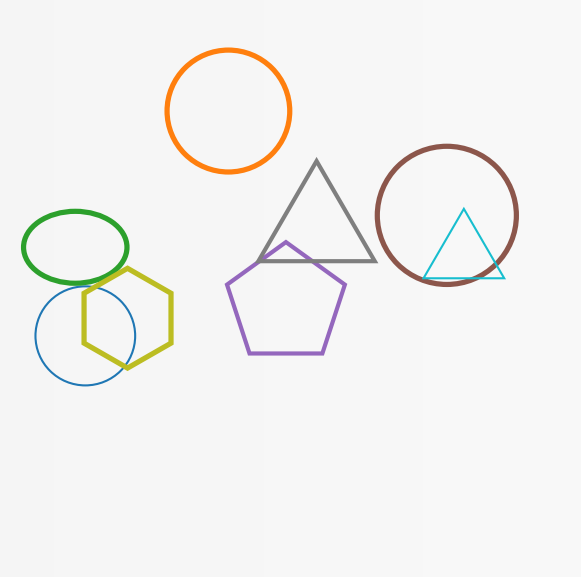[{"shape": "circle", "thickness": 1, "radius": 0.43, "center": [0.147, 0.418]}, {"shape": "circle", "thickness": 2.5, "radius": 0.53, "center": [0.393, 0.807]}, {"shape": "oval", "thickness": 2.5, "radius": 0.44, "center": [0.129, 0.571]}, {"shape": "pentagon", "thickness": 2, "radius": 0.53, "center": [0.492, 0.473]}, {"shape": "circle", "thickness": 2.5, "radius": 0.6, "center": [0.769, 0.626]}, {"shape": "triangle", "thickness": 2, "radius": 0.58, "center": [0.545, 0.605]}, {"shape": "hexagon", "thickness": 2.5, "radius": 0.43, "center": [0.219, 0.448]}, {"shape": "triangle", "thickness": 1, "radius": 0.4, "center": [0.798, 0.557]}]